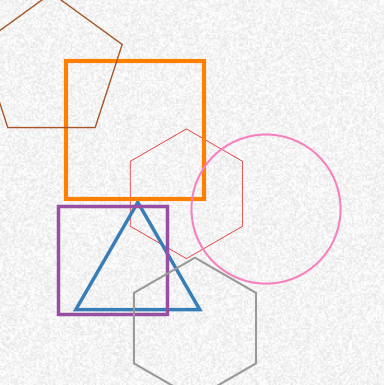[{"shape": "hexagon", "thickness": 0.5, "radius": 0.84, "center": [0.484, 0.497]}, {"shape": "triangle", "thickness": 2.5, "radius": 0.93, "center": [0.358, 0.289]}, {"shape": "square", "thickness": 2.5, "radius": 0.7, "center": [0.292, 0.325]}, {"shape": "square", "thickness": 3, "radius": 0.9, "center": [0.351, 0.663]}, {"shape": "pentagon", "thickness": 1, "radius": 0.97, "center": [0.134, 0.825]}, {"shape": "circle", "thickness": 1.5, "radius": 0.97, "center": [0.691, 0.457]}, {"shape": "hexagon", "thickness": 1.5, "radius": 0.92, "center": [0.506, 0.148]}]